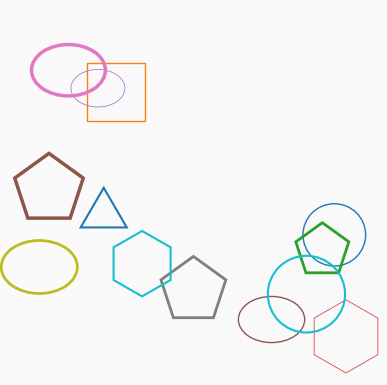[{"shape": "triangle", "thickness": 1.5, "radius": 0.34, "center": [0.268, 0.444]}, {"shape": "circle", "thickness": 1, "radius": 0.4, "center": [0.863, 0.39]}, {"shape": "square", "thickness": 1, "radius": 0.38, "center": [0.299, 0.76]}, {"shape": "pentagon", "thickness": 2, "radius": 0.36, "center": [0.832, 0.35]}, {"shape": "hexagon", "thickness": 0.5, "radius": 0.47, "center": [0.893, 0.126]}, {"shape": "oval", "thickness": 0.5, "radius": 0.35, "center": [0.253, 0.771]}, {"shape": "oval", "thickness": 1, "radius": 0.43, "center": [0.701, 0.17]}, {"shape": "pentagon", "thickness": 2.5, "radius": 0.46, "center": [0.126, 0.509]}, {"shape": "oval", "thickness": 2.5, "radius": 0.48, "center": [0.177, 0.818]}, {"shape": "pentagon", "thickness": 2, "radius": 0.44, "center": [0.499, 0.246]}, {"shape": "oval", "thickness": 2, "radius": 0.49, "center": [0.101, 0.306]}, {"shape": "circle", "thickness": 1.5, "radius": 0.5, "center": [0.791, 0.236]}, {"shape": "hexagon", "thickness": 1.5, "radius": 0.42, "center": [0.367, 0.315]}]